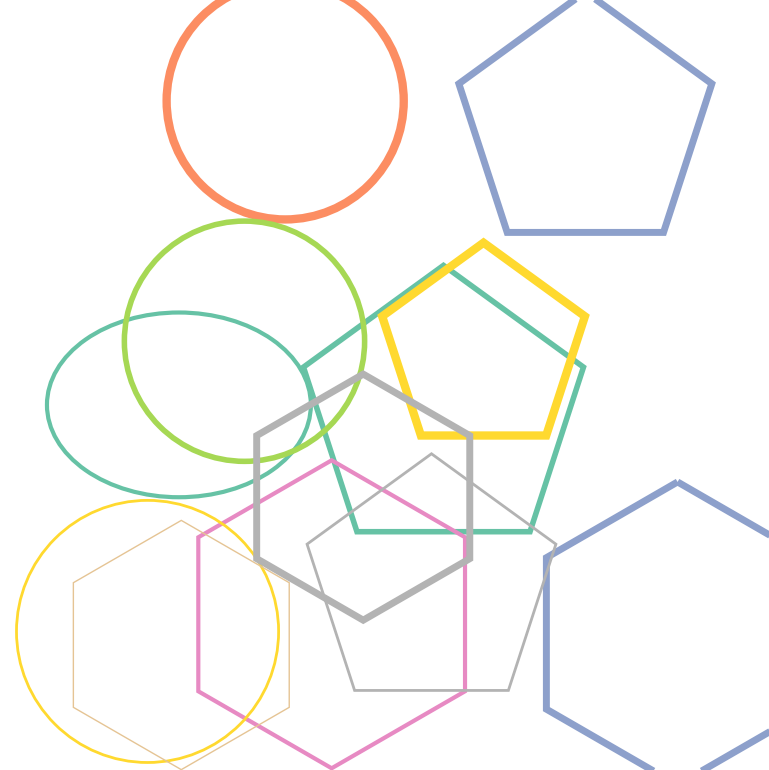[{"shape": "pentagon", "thickness": 2, "radius": 0.96, "center": [0.576, 0.464]}, {"shape": "oval", "thickness": 1.5, "radius": 0.86, "center": [0.232, 0.474]}, {"shape": "circle", "thickness": 3, "radius": 0.77, "center": [0.37, 0.869]}, {"shape": "hexagon", "thickness": 2.5, "radius": 0.98, "center": [0.88, 0.177]}, {"shape": "pentagon", "thickness": 2.5, "radius": 0.86, "center": [0.76, 0.838]}, {"shape": "hexagon", "thickness": 1.5, "radius": 1.0, "center": [0.431, 0.202]}, {"shape": "circle", "thickness": 2, "radius": 0.78, "center": [0.318, 0.557]}, {"shape": "pentagon", "thickness": 3, "radius": 0.69, "center": [0.628, 0.546]}, {"shape": "circle", "thickness": 1, "radius": 0.85, "center": [0.192, 0.18]}, {"shape": "hexagon", "thickness": 0.5, "radius": 0.81, "center": [0.235, 0.162]}, {"shape": "pentagon", "thickness": 1, "radius": 0.85, "center": [0.56, 0.241]}, {"shape": "hexagon", "thickness": 2.5, "radius": 0.8, "center": [0.472, 0.354]}]